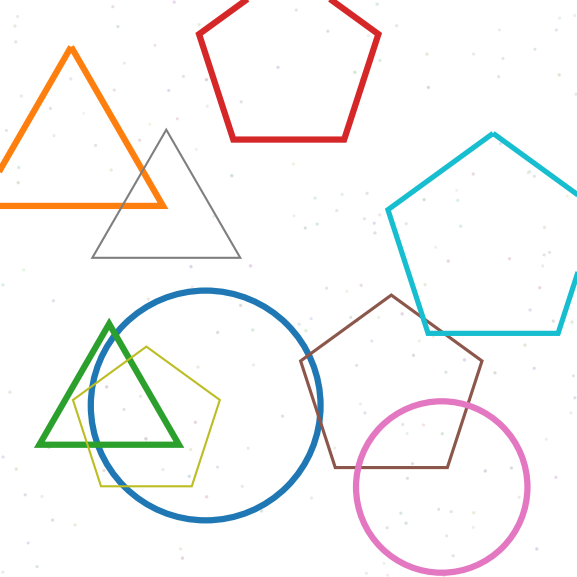[{"shape": "circle", "thickness": 3, "radius": 0.99, "center": [0.356, 0.297]}, {"shape": "triangle", "thickness": 3, "radius": 0.92, "center": [0.123, 0.734]}, {"shape": "triangle", "thickness": 3, "radius": 0.7, "center": [0.189, 0.299]}, {"shape": "pentagon", "thickness": 3, "radius": 0.82, "center": [0.5, 0.89]}, {"shape": "pentagon", "thickness": 1.5, "radius": 0.83, "center": [0.678, 0.323]}, {"shape": "circle", "thickness": 3, "radius": 0.74, "center": [0.765, 0.156]}, {"shape": "triangle", "thickness": 1, "radius": 0.74, "center": [0.288, 0.627]}, {"shape": "pentagon", "thickness": 1, "radius": 0.67, "center": [0.253, 0.265]}, {"shape": "pentagon", "thickness": 2.5, "radius": 0.96, "center": [0.854, 0.577]}]